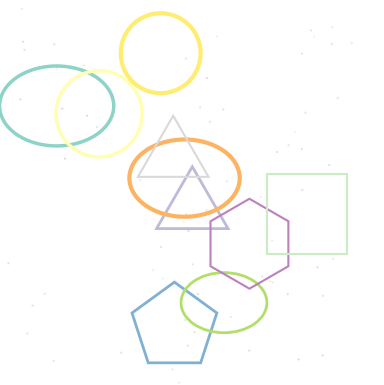[{"shape": "oval", "thickness": 2.5, "radius": 0.74, "center": [0.147, 0.725]}, {"shape": "circle", "thickness": 2.5, "radius": 0.56, "center": [0.257, 0.704]}, {"shape": "triangle", "thickness": 2, "radius": 0.54, "center": [0.499, 0.46]}, {"shape": "pentagon", "thickness": 2, "radius": 0.58, "center": [0.453, 0.151]}, {"shape": "oval", "thickness": 3, "radius": 0.72, "center": [0.479, 0.537]}, {"shape": "oval", "thickness": 2, "radius": 0.56, "center": [0.582, 0.214]}, {"shape": "triangle", "thickness": 1.5, "radius": 0.53, "center": [0.45, 0.594]}, {"shape": "hexagon", "thickness": 1.5, "radius": 0.58, "center": [0.648, 0.367]}, {"shape": "square", "thickness": 1.5, "radius": 0.52, "center": [0.797, 0.444]}, {"shape": "circle", "thickness": 3, "radius": 0.52, "center": [0.417, 0.862]}]